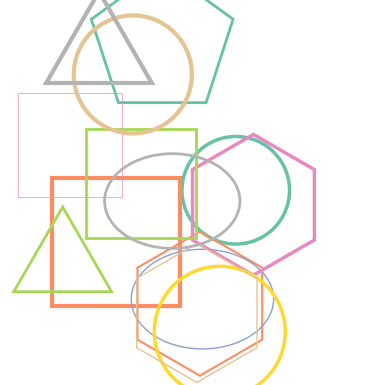[{"shape": "pentagon", "thickness": 2, "radius": 0.97, "center": [0.421, 0.89]}, {"shape": "circle", "thickness": 2.5, "radius": 0.7, "center": [0.612, 0.506]}, {"shape": "square", "thickness": 3, "radius": 0.83, "center": [0.301, 0.372]}, {"shape": "hexagon", "thickness": 1.5, "radius": 0.94, "center": [0.519, 0.211]}, {"shape": "oval", "thickness": 1, "radius": 0.92, "center": [0.526, 0.223]}, {"shape": "hexagon", "thickness": 2.5, "radius": 0.91, "center": [0.658, 0.468]}, {"shape": "square", "thickness": 0.5, "radius": 0.67, "center": [0.181, 0.623]}, {"shape": "triangle", "thickness": 2, "radius": 0.73, "center": [0.163, 0.316]}, {"shape": "square", "thickness": 2, "radius": 0.71, "center": [0.367, 0.523]}, {"shape": "circle", "thickness": 2.5, "radius": 0.85, "center": [0.571, 0.138]}, {"shape": "circle", "thickness": 3, "radius": 0.77, "center": [0.345, 0.807]}, {"shape": "hexagon", "thickness": 1, "radius": 0.9, "center": [0.511, 0.187]}, {"shape": "oval", "thickness": 2, "radius": 0.88, "center": [0.447, 0.478]}, {"shape": "triangle", "thickness": 3, "radius": 0.79, "center": [0.257, 0.864]}]